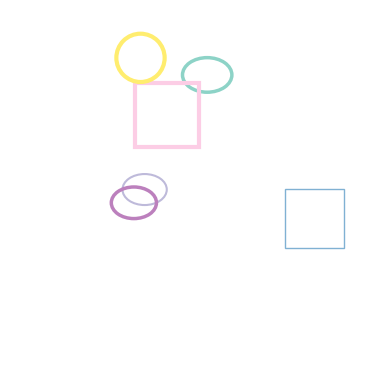[{"shape": "oval", "thickness": 2.5, "radius": 0.32, "center": [0.538, 0.805]}, {"shape": "oval", "thickness": 1.5, "radius": 0.29, "center": [0.376, 0.508]}, {"shape": "square", "thickness": 1, "radius": 0.38, "center": [0.817, 0.433]}, {"shape": "square", "thickness": 3, "radius": 0.42, "center": [0.434, 0.701]}, {"shape": "oval", "thickness": 2.5, "radius": 0.29, "center": [0.348, 0.473]}, {"shape": "circle", "thickness": 3, "radius": 0.31, "center": [0.365, 0.85]}]